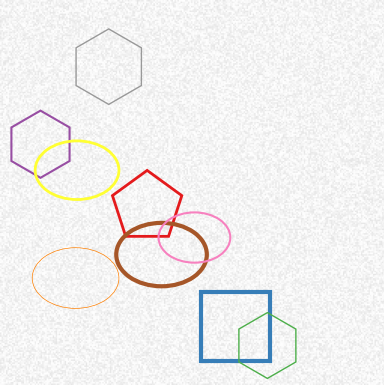[{"shape": "pentagon", "thickness": 2, "radius": 0.47, "center": [0.382, 0.463]}, {"shape": "square", "thickness": 3, "radius": 0.45, "center": [0.612, 0.151]}, {"shape": "hexagon", "thickness": 1, "radius": 0.43, "center": [0.694, 0.103]}, {"shape": "hexagon", "thickness": 1.5, "radius": 0.44, "center": [0.105, 0.625]}, {"shape": "oval", "thickness": 0.5, "radius": 0.56, "center": [0.196, 0.278]}, {"shape": "oval", "thickness": 2, "radius": 0.54, "center": [0.2, 0.558]}, {"shape": "oval", "thickness": 3, "radius": 0.59, "center": [0.42, 0.339]}, {"shape": "oval", "thickness": 1.5, "radius": 0.47, "center": [0.505, 0.383]}, {"shape": "hexagon", "thickness": 1, "radius": 0.49, "center": [0.282, 0.827]}]